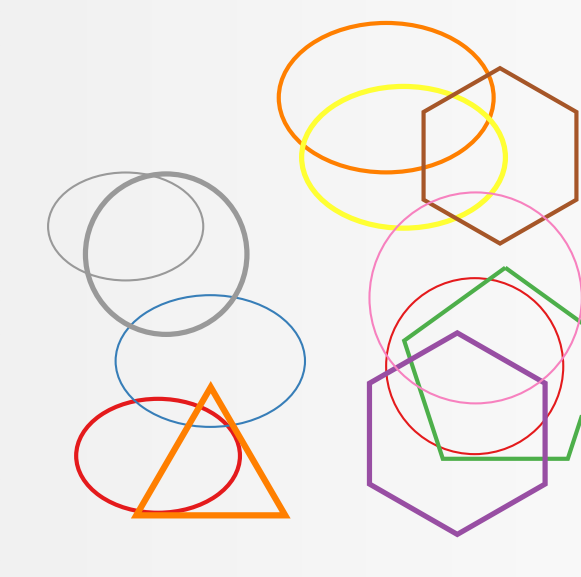[{"shape": "circle", "thickness": 1, "radius": 0.76, "center": [0.817, 0.365]}, {"shape": "oval", "thickness": 2, "radius": 0.7, "center": [0.272, 0.21]}, {"shape": "oval", "thickness": 1, "radius": 0.81, "center": [0.362, 0.374]}, {"shape": "pentagon", "thickness": 2, "radius": 0.91, "center": [0.869, 0.353]}, {"shape": "hexagon", "thickness": 2.5, "radius": 0.87, "center": [0.787, 0.248]}, {"shape": "oval", "thickness": 2, "radius": 0.92, "center": [0.664, 0.83]}, {"shape": "triangle", "thickness": 3, "radius": 0.74, "center": [0.363, 0.181]}, {"shape": "oval", "thickness": 2.5, "radius": 0.88, "center": [0.694, 0.727]}, {"shape": "hexagon", "thickness": 2, "radius": 0.76, "center": [0.86, 0.729]}, {"shape": "circle", "thickness": 1, "radius": 0.91, "center": [0.818, 0.483]}, {"shape": "circle", "thickness": 2.5, "radius": 0.69, "center": [0.286, 0.559]}, {"shape": "oval", "thickness": 1, "radius": 0.67, "center": [0.216, 0.607]}]